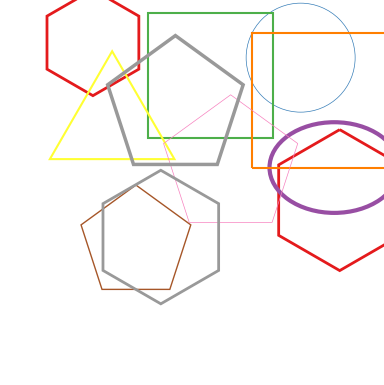[{"shape": "hexagon", "thickness": 2, "radius": 0.69, "center": [0.241, 0.889]}, {"shape": "hexagon", "thickness": 2, "radius": 0.92, "center": [0.882, 0.48]}, {"shape": "circle", "thickness": 0.5, "radius": 0.71, "center": [0.781, 0.85]}, {"shape": "square", "thickness": 1.5, "radius": 0.81, "center": [0.546, 0.805]}, {"shape": "oval", "thickness": 3, "radius": 0.84, "center": [0.868, 0.565]}, {"shape": "square", "thickness": 1.5, "radius": 0.88, "center": [0.83, 0.738]}, {"shape": "triangle", "thickness": 1.5, "radius": 0.93, "center": [0.291, 0.68]}, {"shape": "pentagon", "thickness": 1, "radius": 0.75, "center": [0.353, 0.37]}, {"shape": "pentagon", "thickness": 0.5, "radius": 0.92, "center": [0.599, 0.571]}, {"shape": "hexagon", "thickness": 2, "radius": 0.87, "center": [0.418, 0.384]}, {"shape": "pentagon", "thickness": 2.5, "radius": 0.93, "center": [0.456, 0.723]}]